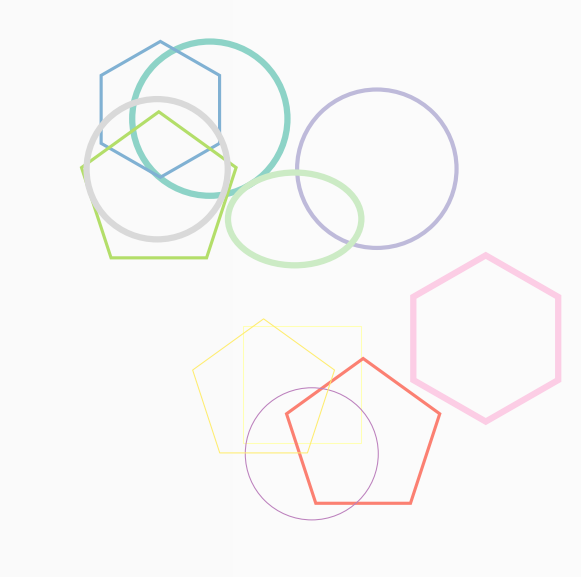[{"shape": "circle", "thickness": 3, "radius": 0.67, "center": [0.361, 0.794]}, {"shape": "square", "thickness": 0.5, "radius": 0.51, "center": [0.52, 0.333]}, {"shape": "circle", "thickness": 2, "radius": 0.69, "center": [0.648, 0.707]}, {"shape": "pentagon", "thickness": 1.5, "radius": 0.69, "center": [0.625, 0.24]}, {"shape": "hexagon", "thickness": 1.5, "radius": 0.59, "center": [0.276, 0.81]}, {"shape": "pentagon", "thickness": 1.5, "radius": 0.7, "center": [0.273, 0.666]}, {"shape": "hexagon", "thickness": 3, "radius": 0.72, "center": [0.836, 0.413]}, {"shape": "circle", "thickness": 3, "radius": 0.61, "center": [0.27, 0.706]}, {"shape": "circle", "thickness": 0.5, "radius": 0.57, "center": [0.536, 0.213]}, {"shape": "oval", "thickness": 3, "radius": 0.57, "center": [0.507, 0.62]}, {"shape": "pentagon", "thickness": 0.5, "radius": 0.64, "center": [0.453, 0.319]}]